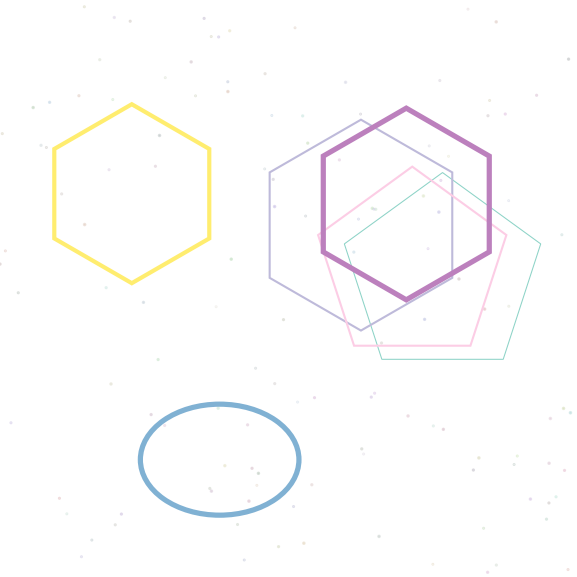[{"shape": "pentagon", "thickness": 0.5, "radius": 0.89, "center": [0.766, 0.522]}, {"shape": "hexagon", "thickness": 1, "radius": 0.91, "center": [0.625, 0.609]}, {"shape": "oval", "thickness": 2.5, "radius": 0.69, "center": [0.38, 0.203]}, {"shape": "pentagon", "thickness": 1, "radius": 0.86, "center": [0.714, 0.539]}, {"shape": "hexagon", "thickness": 2.5, "radius": 0.83, "center": [0.704, 0.646]}, {"shape": "hexagon", "thickness": 2, "radius": 0.77, "center": [0.228, 0.664]}]